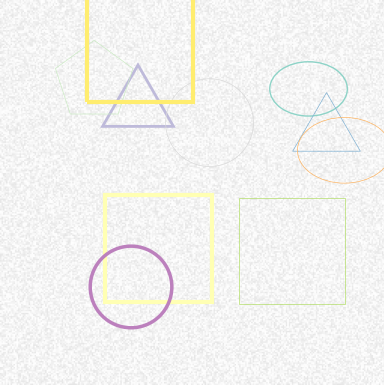[{"shape": "oval", "thickness": 1, "radius": 0.5, "center": [0.801, 0.769]}, {"shape": "square", "thickness": 3, "radius": 0.7, "center": [0.411, 0.354]}, {"shape": "triangle", "thickness": 2, "radius": 0.53, "center": [0.358, 0.725]}, {"shape": "triangle", "thickness": 0.5, "radius": 0.51, "center": [0.848, 0.658]}, {"shape": "oval", "thickness": 0.5, "radius": 0.61, "center": [0.895, 0.61]}, {"shape": "square", "thickness": 0.5, "radius": 0.69, "center": [0.759, 0.348]}, {"shape": "circle", "thickness": 0.5, "radius": 0.57, "center": [0.544, 0.681]}, {"shape": "circle", "thickness": 2.5, "radius": 0.53, "center": [0.34, 0.255]}, {"shape": "pentagon", "thickness": 0.5, "radius": 0.53, "center": [0.245, 0.789]}, {"shape": "square", "thickness": 3, "radius": 0.69, "center": [0.363, 0.874]}]